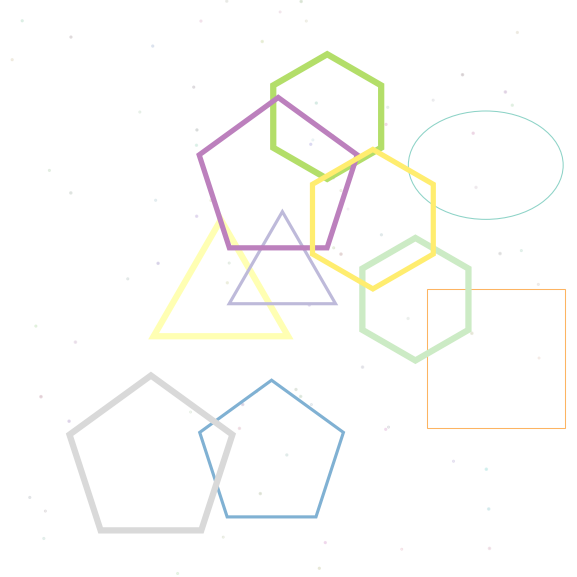[{"shape": "oval", "thickness": 0.5, "radius": 0.67, "center": [0.841, 0.713]}, {"shape": "triangle", "thickness": 3, "radius": 0.67, "center": [0.382, 0.484]}, {"shape": "triangle", "thickness": 1.5, "radius": 0.53, "center": [0.489, 0.526]}, {"shape": "pentagon", "thickness": 1.5, "radius": 0.65, "center": [0.47, 0.21]}, {"shape": "square", "thickness": 0.5, "radius": 0.6, "center": [0.859, 0.378]}, {"shape": "hexagon", "thickness": 3, "radius": 0.54, "center": [0.567, 0.797]}, {"shape": "pentagon", "thickness": 3, "radius": 0.74, "center": [0.261, 0.201]}, {"shape": "pentagon", "thickness": 2.5, "radius": 0.72, "center": [0.482, 0.686]}, {"shape": "hexagon", "thickness": 3, "radius": 0.53, "center": [0.719, 0.481]}, {"shape": "hexagon", "thickness": 2.5, "radius": 0.6, "center": [0.646, 0.62]}]